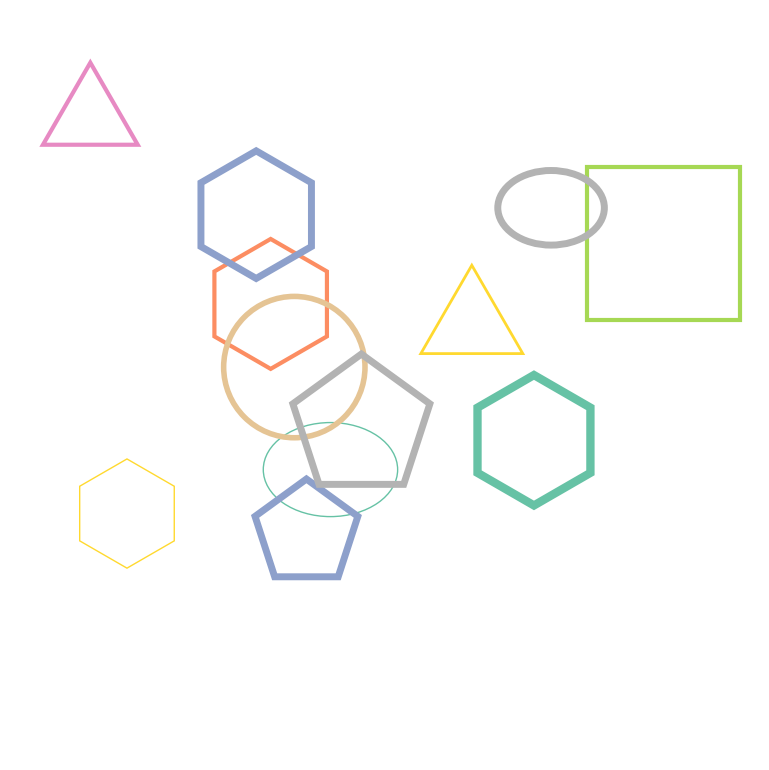[{"shape": "oval", "thickness": 0.5, "radius": 0.44, "center": [0.429, 0.39]}, {"shape": "hexagon", "thickness": 3, "radius": 0.42, "center": [0.693, 0.428]}, {"shape": "hexagon", "thickness": 1.5, "radius": 0.42, "center": [0.352, 0.605]}, {"shape": "pentagon", "thickness": 2.5, "radius": 0.35, "center": [0.398, 0.308]}, {"shape": "hexagon", "thickness": 2.5, "radius": 0.41, "center": [0.333, 0.721]}, {"shape": "triangle", "thickness": 1.5, "radius": 0.36, "center": [0.117, 0.848]}, {"shape": "square", "thickness": 1.5, "radius": 0.5, "center": [0.862, 0.683]}, {"shape": "triangle", "thickness": 1, "radius": 0.38, "center": [0.613, 0.579]}, {"shape": "hexagon", "thickness": 0.5, "radius": 0.35, "center": [0.165, 0.333]}, {"shape": "circle", "thickness": 2, "radius": 0.46, "center": [0.382, 0.523]}, {"shape": "pentagon", "thickness": 2.5, "radius": 0.47, "center": [0.469, 0.447]}, {"shape": "oval", "thickness": 2.5, "radius": 0.35, "center": [0.716, 0.73]}]